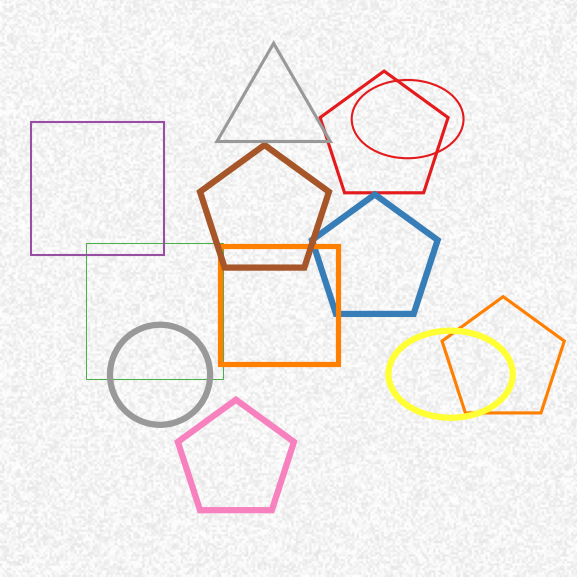[{"shape": "pentagon", "thickness": 1.5, "radius": 0.58, "center": [0.665, 0.76]}, {"shape": "oval", "thickness": 1, "radius": 0.48, "center": [0.706, 0.793]}, {"shape": "pentagon", "thickness": 3, "radius": 0.57, "center": [0.649, 0.548]}, {"shape": "square", "thickness": 0.5, "radius": 0.59, "center": [0.267, 0.461]}, {"shape": "square", "thickness": 1, "radius": 0.57, "center": [0.169, 0.673]}, {"shape": "square", "thickness": 2.5, "radius": 0.51, "center": [0.483, 0.471]}, {"shape": "pentagon", "thickness": 1.5, "radius": 0.56, "center": [0.871, 0.374]}, {"shape": "oval", "thickness": 3, "radius": 0.54, "center": [0.78, 0.351]}, {"shape": "pentagon", "thickness": 3, "radius": 0.59, "center": [0.458, 0.631]}, {"shape": "pentagon", "thickness": 3, "radius": 0.53, "center": [0.409, 0.201]}, {"shape": "triangle", "thickness": 1.5, "radius": 0.57, "center": [0.474, 0.811]}, {"shape": "circle", "thickness": 3, "radius": 0.43, "center": [0.277, 0.35]}]